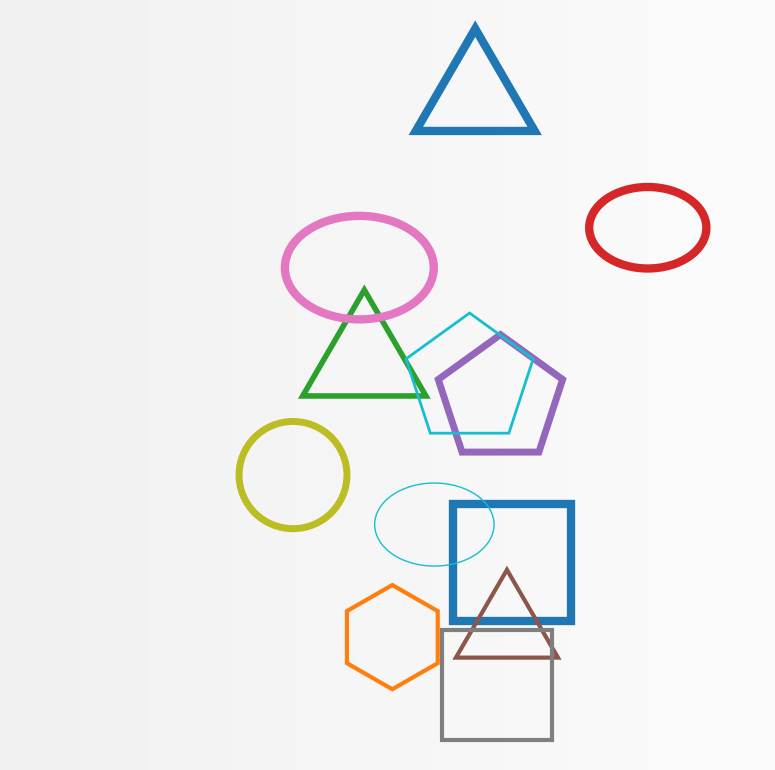[{"shape": "square", "thickness": 3, "radius": 0.38, "center": [0.661, 0.269]}, {"shape": "triangle", "thickness": 3, "radius": 0.44, "center": [0.613, 0.874]}, {"shape": "hexagon", "thickness": 1.5, "radius": 0.34, "center": [0.506, 0.173]}, {"shape": "triangle", "thickness": 2, "radius": 0.46, "center": [0.47, 0.532]}, {"shape": "oval", "thickness": 3, "radius": 0.38, "center": [0.836, 0.704]}, {"shape": "pentagon", "thickness": 2.5, "radius": 0.42, "center": [0.646, 0.481]}, {"shape": "triangle", "thickness": 1.5, "radius": 0.38, "center": [0.654, 0.184]}, {"shape": "oval", "thickness": 3, "radius": 0.48, "center": [0.464, 0.652]}, {"shape": "square", "thickness": 1.5, "radius": 0.36, "center": [0.641, 0.11]}, {"shape": "circle", "thickness": 2.5, "radius": 0.35, "center": [0.378, 0.383]}, {"shape": "oval", "thickness": 0.5, "radius": 0.39, "center": [0.56, 0.319]}, {"shape": "pentagon", "thickness": 1, "radius": 0.43, "center": [0.606, 0.507]}]